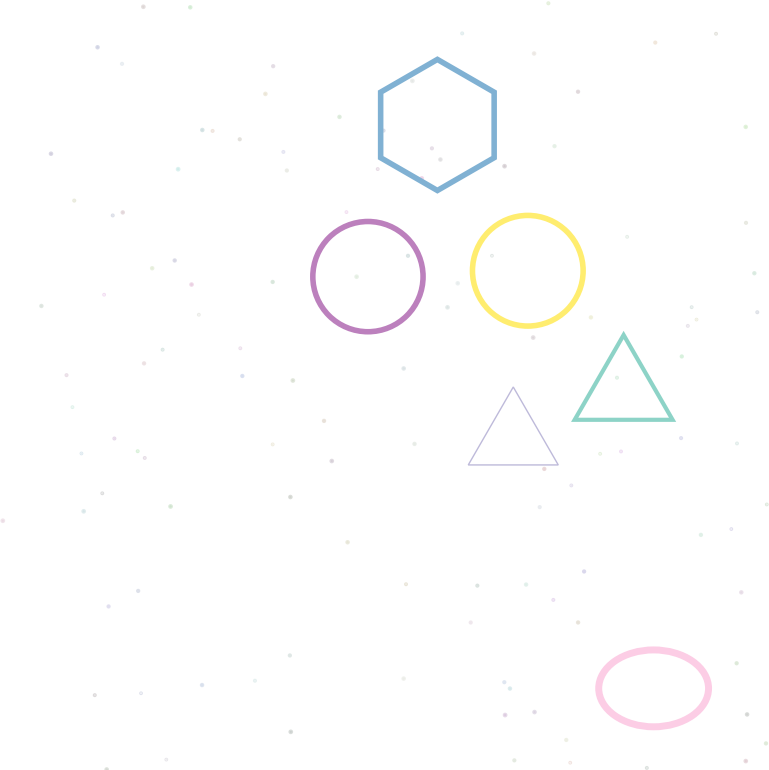[{"shape": "triangle", "thickness": 1.5, "radius": 0.37, "center": [0.81, 0.492]}, {"shape": "triangle", "thickness": 0.5, "radius": 0.34, "center": [0.667, 0.43]}, {"shape": "hexagon", "thickness": 2, "radius": 0.43, "center": [0.568, 0.838]}, {"shape": "oval", "thickness": 2.5, "radius": 0.36, "center": [0.849, 0.106]}, {"shape": "circle", "thickness": 2, "radius": 0.36, "center": [0.478, 0.641]}, {"shape": "circle", "thickness": 2, "radius": 0.36, "center": [0.685, 0.648]}]